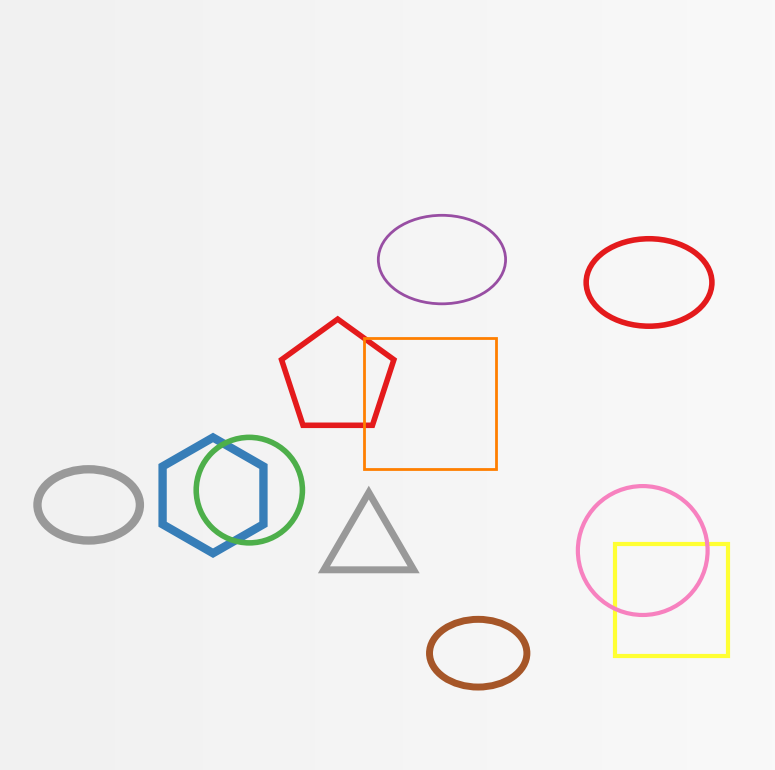[{"shape": "pentagon", "thickness": 2, "radius": 0.38, "center": [0.436, 0.509]}, {"shape": "oval", "thickness": 2, "radius": 0.41, "center": [0.837, 0.633]}, {"shape": "hexagon", "thickness": 3, "radius": 0.38, "center": [0.275, 0.357]}, {"shape": "circle", "thickness": 2, "radius": 0.34, "center": [0.322, 0.363]}, {"shape": "oval", "thickness": 1, "radius": 0.41, "center": [0.57, 0.663]}, {"shape": "square", "thickness": 1, "radius": 0.43, "center": [0.555, 0.476]}, {"shape": "square", "thickness": 1.5, "radius": 0.37, "center": [0.867, 0.221]}, {"shape": "oval", "thickness": 2.5, "radius": 0.31, "center": [0.617, 0.152]}, {"shape": "circle", "thickness": 1.5, "radius": 0.42, "center": [0.829, 0.285]}, {"shape": "triangle", "thickness": 2.5, "radius": 0.33, "center": [0.476, 0.293]}, {"shape": "oval", "thickness": 3, "radius": 0.33, "center": [0.114, 0.344]}]